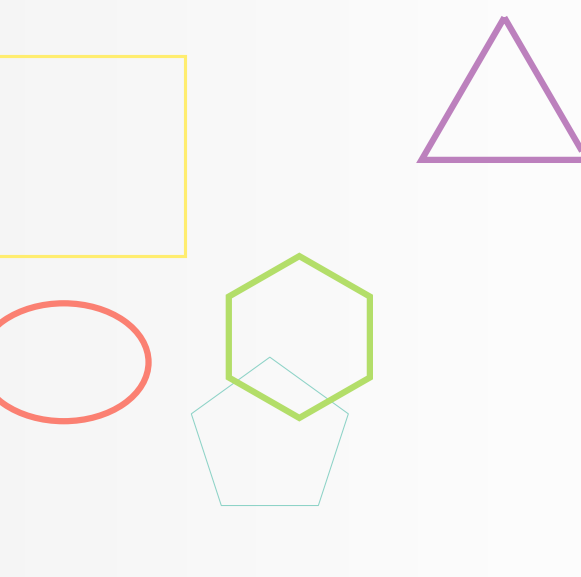[{"shape": "pentagon", "thickness": 0.5, "radius": 0.71, "center": [0.464, 0.239]}, {"shape": "oval", "thickness": 3, "radius": 0.73, "center": [0.11, 0.372]}, {"shape": "hexagon", "thickness": 3, "radius": 0.7, "center": [0.515, 0.416]}, {"shape": "triangle", "thickness": 3, "radius": 0.82, "center": [0.868, 0.804]}, {"shape": "square", "thickness": 1.5, "radius": 0.87, "center": [0.145, 0.729]}]